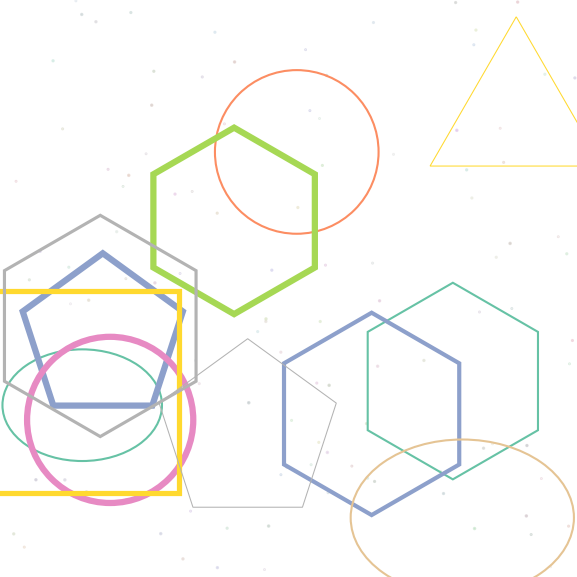[{"shape": "oval", "thickness": 1, "radius": 0.69, "center": [0.142, 0.297]}, {"shape": "hexagon", "thickness": 1, "radius": 0.85, "center": [0.784, 0.339]}, {"shape": "circle", "thickness": 1, "radius": 0.71, "center": [0.514, 0.736]}, {"shape": "pentagon", "thickness": 3, "radius": 0.73, "center": [0.178, 0.415]}, {"shape": "hexagon", "thickness": 2, "radius": 0.88, "center": [0.644, 0.282]}, {"shape": "circle", "thickness": 3, "radius": 0.72, "center": [0.191, 0.272]}, {"shape": "hexagon", "thickness": 3, "radius": 0.81, "center": [0.405, 0.617]}, {"shape": "triangle", "thickness": 0.5, "radius": 0.86, "center": [0.894, 0.798]}, {"shape": "square", "thickness": 2.5, "radius": 0.87, "center": [0.136, 0.32]}, {"shape": "oval", "thickness": 1, "radius": 0.97, "center": [0.801, 0.103]}, {"shape": "hexagon", "thickness": 1.5, "radius": 0.96, "center": [0.174, 0.435]}, {"shape": "pentagon", "thickness": 0.5, "radius": 0.81, "center": [0.429, 0.251]}]